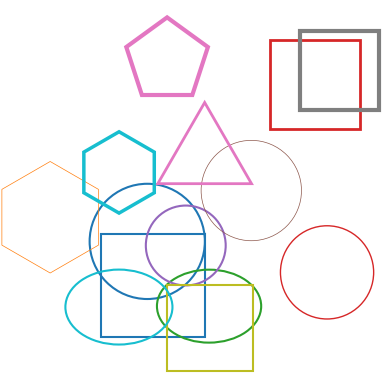[{"shape": "square", "thickness": 1.5, "radius": 0.67, "center": [0.397, 0.258]}, {"shape": "circle", "thickness": 1.5, "radius": 0.75, "center": [0.382, 0.373]}, {"shape": "hexagon", "thickness": 0.5, "radius": 0.72, "center": [0.13, 0.436]}, {"shape": "oval", "thickness": 1.5, "radius": 0.68, "center": [0.543, 0.205]}, {"shape": "circle", "thickness": 1, "radius": 0.61, "center": [0.849, 0.293]}, {"shape": "square", "thickness": 2, "radius": 0.58, "center": [0.818, 0.781]}, {"shape": "circle", "thickness": 1.5, "radius": 0.52, "center": [0.483, 0.362]}, {"shape": "circle", "thickness": 0.5, "radius": 0.65, "center": [0.653, 0.505]}, {"shape": "pentagon", "thickness": 3, "radius": 0.56, "center": [0.434, 0.843]}, {"shape": "triangle", "thickness": 2, "radius": 0.7, "center": [0.532, 0.593]}, {"shape": "square", "thickness": 3, "radius": 0.51, "center": [0.881, 0.817]}, {"shape": "square", "thickness": 1.5, "radius": 0.56, "center": [0.546, 0.148]}, {"shape": "hexagon", "thickness": 2.5, "radius": 0.53, "center": [0.309, 0.552]}, {"shape": "oval", "thickness": 1.5, "radius": 0.7, "center": [0.309, 0.202]}]